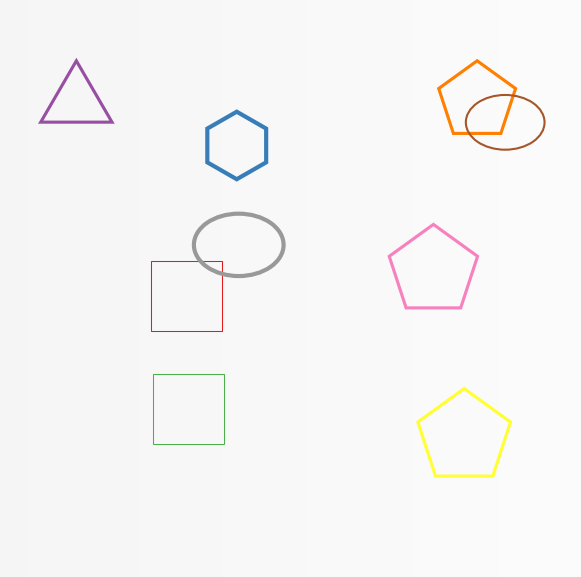[{"shape": "square", "thickness": 0.5, "radius": 0.3, "center": [0.321, 0.487]}, {"shape": "hexagon", "thickness": 2, "radius": 0.29, "center": [0.407, 0.747]}, {"shape": "square", "thickness": 0.5, "radius": 0.3, "center": [0.324, 0.292]}, {"shape": "triangle", "thickness": 1.5, "radius": 0.35, "center": [0.131, 0.823]}, {"shape": "pentagon", "thickness": 1.5, "radius": 0.35, "center": [0.821, 0.824]}, {"shape": "pentagon", "thickness": 1.5, "radius": 0.42, "center": [0.799, 0.242]}, {"shape": "oval", "thickness": 1, "radius": 0.34, "center": [0.869, 0.787]}, {"shape": "pentagon", "thickness": 1.5, "radius": 0.4, "center": [0.746, 0.531]}, {"shape": "oval", "thickness": 2, "radius": 0.39, "center": [0.411, 0.575]}]